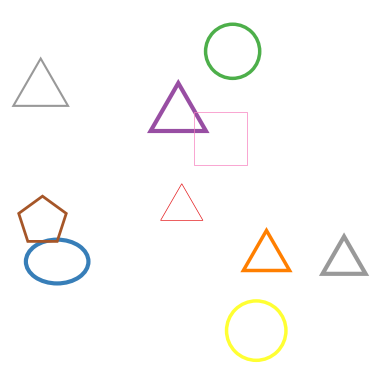[{"shape": "triangle", "thickness": 0.5, "radius": 0.32, "center": [0.472, 0.459]}, {"shape": "oval", "thickness": 3, "radius": 0.41, "center": [0.148, 0.321]}, {"shape": "circle", "thickness": 2.5, "radius": 0.35, "center": [0.604, 0.867]}, {"shape": "triangle", "thickness": 3, "radius": 0.41, "center": [0.463, 0.701]}, {"shape": "triangle", "thickness": 2.5, "radius": 0.35, "center": [0.692, 0.332]}, {"shape": "circle", "thickness": 2.5, "radius": 0.39, "center": [0.666, 0.141]}, {"shape": "pentagon", "thickness": 2, "radius": 0.32, "center": [0.11, 0.426]}, {"shape": "square", "thickness": 0.5, "radius": 0.34, "center": [0.574, 0.641]}, {"shape": "triangle", "thickness": 1.5, "radius": 0.41, "center": [0.106, 0.766]}, {"shape": "triangle", "thickness": 3, "radius": 0.32, "center": [0.894, 0.321]}]